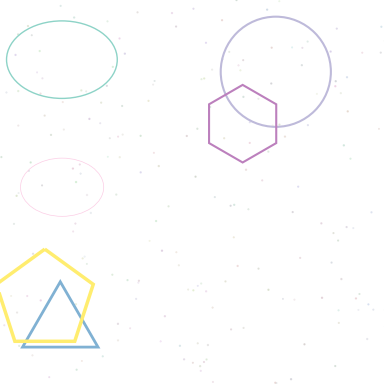[{"shape": "oval", "thickness": 1, "radius": 0.72, "center": [0.161, 0.845]}, {"shape": "circle", "thickness": 1.5, "radius": 0.72, "center": [0.716, 0.814]}, {"shape": "triangle", "thickness": 2, "radius": 0.57, "center": [0.157, 0.155]}, {"shape": "oval", "thickness": 0.5, "radius": 0.54, "center": [0.161, 0.514]}, {"shape": "hexagon", "thickness": 1.5, "radius": 0.5, "center": [0.63, 0.679]}, {"shape": "pentagon", "thickness": 2.5, "radius": 0.66, "center": [0.116, 0.221]}]